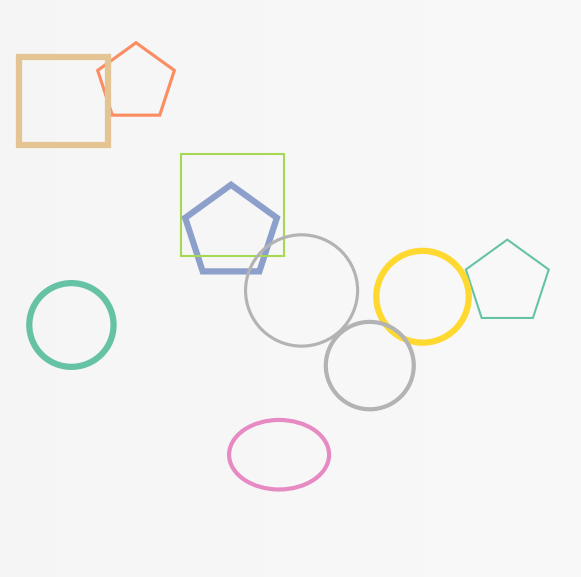[{"shape": "circle", "thickness": 3, "radius": 0.36, "center": [0.123, 0.436]}, {"shape": "pentagon", "thickness": 1, "radius": 0.37, "center": [0.873, 0.509]}, {"shape": "pentagon", "thickness": 1.5, "radius": 0.35, "center": [0.234, 0.856]}, {"shape": "pentagon", "thickness": 3, "radius": 0.41, "center": [0.397, 0.596]}, {"shape": "oval", "thickness": 2, "radius": 0.43, "center": [0.48, 0.212]}, {"shape": "square", "thickness": 1, "radius": 0.44, "center": [0.4, 0.644]}, {"shape": "circle", "thickness": 3, "radius": 0.4, "center": [0.727, 0.485]}, {"shape": "square", "thickness": 3, "radius": 0.38, "center": [0.109, 0.824]}, {"shape": "circle", "thickness": 1.5, "radius": 0.48, "center": [0.519, 0.496]}, {"shape": "circle", "thickness": 2, "radius": 0.38, "center": [0.636, 0.366]}]